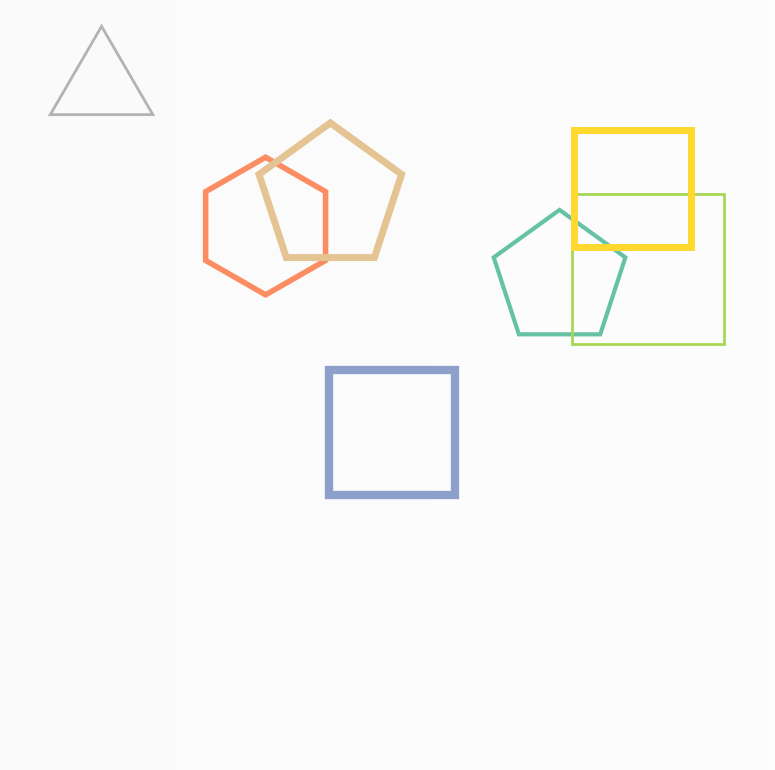[{"shape": "pentagon", "thickness": 1.5, "radius": 0.45, "center": [0.722, 0.638]}, {"shape": "hexagon", "thickness": 2, "radius": 0.45, "center": [0.343, 0.706]}, {"shape": "square", "thickness": 3, "radius": 0.41, "center": [0.506, 0.438]}, {"shape": "square", "thickness": 1, "radius": 0.49, "center": [0.836, 0.651]}, {"shape": "square", "thickness": 2.5, "radius": 0.38, "center": [0.816, 0.755]}, {"shape": "pentagon", "thickness": 2.5, "radius": 0.48, "center": [0.426, 0.744]}, {"shape": "triangle", "thickness": 1, "radius": 0.38, "center": [0.131, 0.889]}]